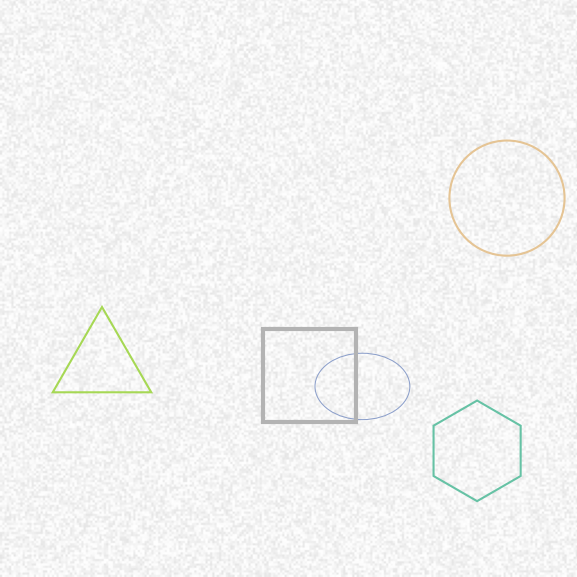[{"shape": "hexagon", "thickness": 1, "radius": 0.44, "center": [0.826, 0.218]}, {"shape": "oval", "thickness": 0.5, "radius": 0.41, "center": [0.628, 0.33]}, {"shape": "triangle", "thickness": 1, "radius": 0.49, "center": [0.177, 0.369]}, {"shape": "circle", "thickness": 1, "radius": 0.5, "center": [0.878, 0.656]}, {"shape": "square", "thickness": 2, "radius": 0.4, "center": [0.536, 0.349]}]